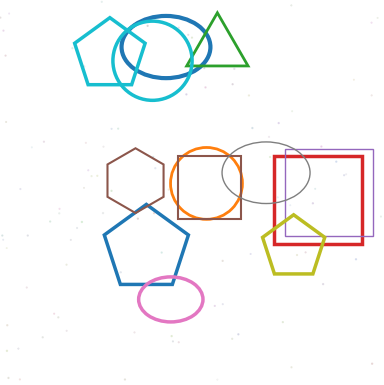[{"shape": "pentagon", "thickness": 2.5, "radius": 0.57, "center": [0.38, 0.354]}, {"shape": "oval", "thickness": 3, "radius": 0.58, "center": [0.431, 0.878]}, {"shape": "circle", "thickness": 2, "radius": 0.47, "center": [0.536, 0.524]}, {"shape": "triangle", "thickness": 2, "radius": 0.46, "center": [0.565, 0.875]}, {"shape": "square", "thickness": 2.5, "radius": 0.57, "center": [0.826, 0.48]}, {"shape": "square", "thickness": 1, "radius": 0.57, "center": [0.856, 0.5]}, {"shape": "square", "thickness": 1.5, "radius": 0.41, "center": [0.543, 0.514]}, {"shape": "hexagon", "thickness": 1.5, "radius": 0.42, "center": [0.352, 0.531]}, {"shape": "oval", "thickness": 2.5, "radius": 0.42, "center": [0.444, 0.222]}, {"shape": "oval", "thickness": 1, "radius": 0.57, "center": [0.691, 0.551]}, {"shape": "pentagon", "thickness": 2.5, "radius": 0.42, "center": [0.763, 0.357]}, {"shape": "circle", "thickness": 2.5, "radius": 0.51, "center": [0.396, 0.842]}, {"shape": "pentagon", "thickness": 2.5, "radius": 0.48, "center": [0.285, 0.858]}]